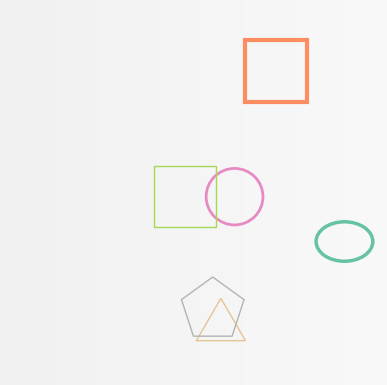[{"shape": "oval", "thickness": 2.5, "radius": 0.37, "center": [0.889, 0.373]}, {"shape": "square", "thickness": 3, "radius": 0.4, "center": [0.712, 0.816]}, {"shape": "circle", "thickness": 2, "radius": 0.37, "center": [0.605, 0.489]}, {"shape": "square", "thickness": 1, "radius": 0.4, "center": [0.478, 0.49]}, {"shape": "triangle", "thickness": 1, "radius": 0.37, "center": [0.57, 0.152]}, {"shape": "pentagon", "thickness": 1, "radius": 0.42, "center": [0.549, 0.196]}]